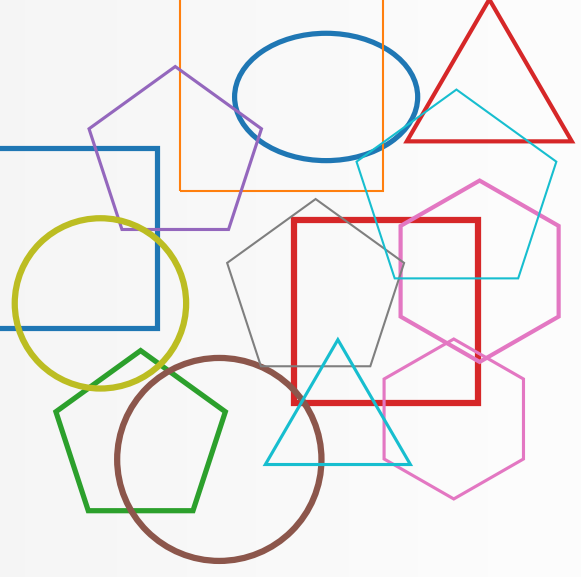[{"shape": "square", "thickness": 2.5, "radius": 0.78, "center": [0.114, 0.587]}, {"shape": "oval", "thickness": 2.5, "radius": 0.79, "center": [0.561, 0.831]}, {"shape": "square", "thickness": 1, "radius": 0.87, "center": [0.484, 0.842]}, {"shape": "pentagon", "thickness": 2.5, "radius": 0.77, "center": [0.242, 0.239]}, {"shape": "square", "thickness": 3, "radius": 0.79, "center": [0.665, 0.46]}, {"shape": "triangle", "thickness": 2, "radius": 0.82, "center": [0.842, 0.836]}, {"shape": "pentagon", "thickness": 1.5, "radius": 0.78, "center": [0.302, 0.728]}, {"shape": "circle", "thickness": 3, "radius": 0.88, "center": [0.377, 0.204]}, {"shape": "hexagon", "thickness": 2, "radius": 0.78, "center": [0.825, 0.529]}, {"shape": "hexagon", "thickness": 1.5, "radius": 0.69, "center": [0.781, 0.274]}, {"shape": "pentagon", "thickness": 1, "radius": 0.8, "center": [0.543, 0.494]}, {"shape": "circle", "thickness": 3, "radius": 0.74, "center": [0.173, 0.474]}, {"shape": "triangle", "thickness": 1.5, "radius": 0.72, "center": [0.581, 0.267]}, {"shape": "pentagon", "thickness": 1, "radius": 0.9, "center": [0.785, 0.663]}]